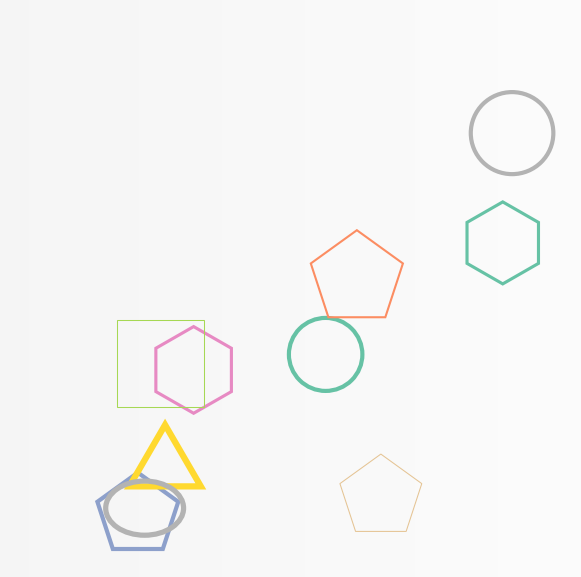[{"shape": "circle", "thickness": 2, "radius": 0.32, "center": [0.56, 0.385]}, {"shape": "hexagon", "thickness": 1.5, "radius": 0.35, "center": [0.865, 0.579]}, {"shape": "pentagon", "thickness": 1, "radius": 0.42, "center": [0.614, 0.517]}, {"shape": "pentagon", "thickness": 2, "radius": 0.37, "center": [0.237, 0.108]}, {"shape": "hexagon", "thickness": 1.5, "radius": 0.38, "center": [0.333, 0.359]}, {"shape": "square", "thickness": 0.5, "radius": 0.37, "center": [0.276, 0.37]}, {"shape": "triangle", "thickness": 3, "radius": 0.35, "center": [0.284, 0.192]}, {"shape": "pentagon", "thickness": 0.5, "radius": 0.37, "center": [0.655, 0.139]}, {"shape": "oval", "thickness": 2.5, "radius": 0.33, "center": [0.249, 0.119]}, {"shape": "circle", "thickness": 2, "radius": 0.36, "center": [0.881, 0.769]}]